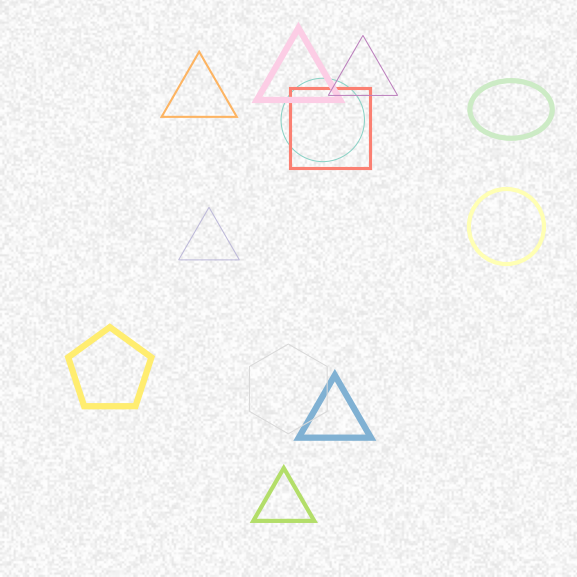[{"shape": "circle", "thickness": 0.5, "radius": 0.36, "center": [0.559, 0.791]}, {"shape": "circle", "thickness": 2, "radius": 0.32, "center": [0.877, 0.607]}, {"shape": "triangle", "thickness": 0.5, "radius": 0.3, "center": [0.362, 0.579]}, {"shape": "square", "thickness": 1.5, "radius": 0.34, "center": [0.571, 0.778]}, {"shape": "triangle", "thickness": 3, "radius": 0.36, "center": [0.58, 0.277]}, {"shape": "triangle", "thickness": 1, "radius": 0.38, "center": [0.345, 0.834]}, {"shape": "triangle", "thickness": 2, "radius": 0.3, "center": [0.491, 0.128]}, {"shape": "triangle", "thickness": 3, "radius": 0.42, "center": [0.517, 0.868]}, {"shape": "hexagon", "thickness": 0.5, "radius": 0.39, "center": [0.499, 0.326]}, {"shape": "triangle", "thickness": 0.5, "radius": 0.35, "center": [0.628, 0.869]}, {"shape": "oval", "thickness": 2.5, "radius": 0.36, "center": [0.885, 0.81]}, {"shape": "pentagon", "thickness": 3, "radius": 0.38, "center": [0.19, 0.357]}]